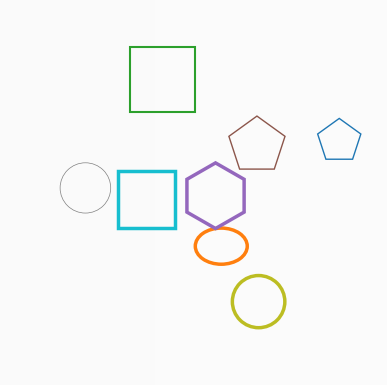[{"shape": "pentagon", "thickness": 1, "radius": 0.29, "center": [0.875, 0.634]}, {"shape": "oval", "thickness": 2.5, "radius": 0.34, "center": [0.571, 0.361]}, {"shape": "square", "thickness": 1.5, "radius": 0.42, "center": [0.42, 0.794]}, {"shape": "hexagon", "thickness": 2.5, "radius": 0.43, "center": [0.556, 0.492]}, {"shape": "pentagon", "thickness": 1, "radius": 0.38, "center": [0.663, 0.622]}, {"shape": "circle", "thickness": 0.5, "radius": 0.33, "center": [0.22, 0.512]}, {"shape": "circle", "thickness": 2.5, "radius": 0.34, "center": [0.667, 0.217]}, {"shape": "square", "thickness": 2.5, "radius": 0.37, "center": [0.378, 0.482]}]